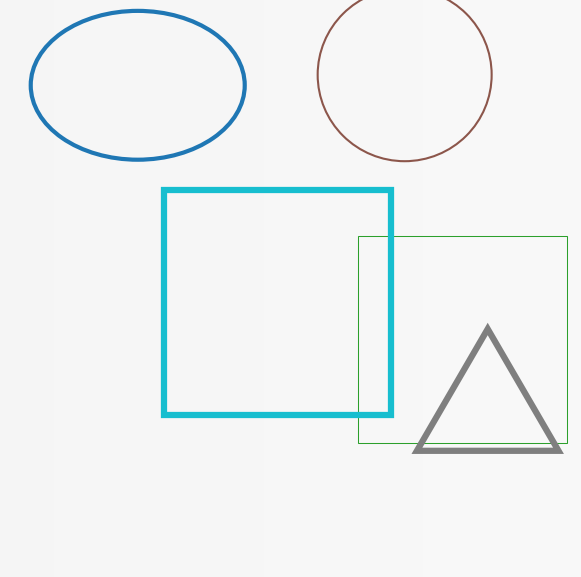[{"shape": "oval", "thickness": 2, "radius": 0.92, "center": [0.237, 0.851]}, {"shape": "square", "thickness": 0.5, "radius": 0.9, "center": [0.796, 0.411]}, {"shape": "circle", "thickness": 1, "radius": 0.75, "center": [0.696, 0.87]}, {"shape": "triangle", "thickness": 3, "radius": 0.7, "center": [0.839, 0.289]}, {"shape": "square", "thickness": 3, "radius": 0.97, "center": [0.478, 0.475]}]